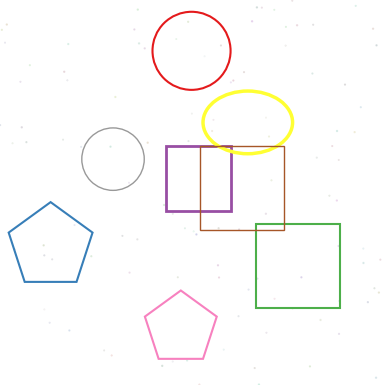[{"shape": "circle", "thickness": 1.5, "radius": 0.51, "center": [0.498, 0.868]}, {"shape": "pentagon", "thickness": 1.5, "radius": 0.57, "center": [0.131, 0.36]}, {"shape": "square", "thickness": 1.5, "radius": 0.54, "center": [0.774, 0.309]}, {"shape": "square", "thickness": 2, "radius": 0.42, "center": [0.516, 0.537]}, {"shape": "oval", "thickness": 2.5, "radius": 0.58, "center": [0.644, 0.682]}, {"shape": "square", "thickness": 1, "radius": 0.55, "center": [0.63, 0.512]}, {"shape": "pentagon", "thickness": 1.5, "radius": 0.49, "center": [0.47, 0.147]}, {"shape": "circle", "thickness": 1, "radius": 0.41, "center": [0.294, 0.587]}]